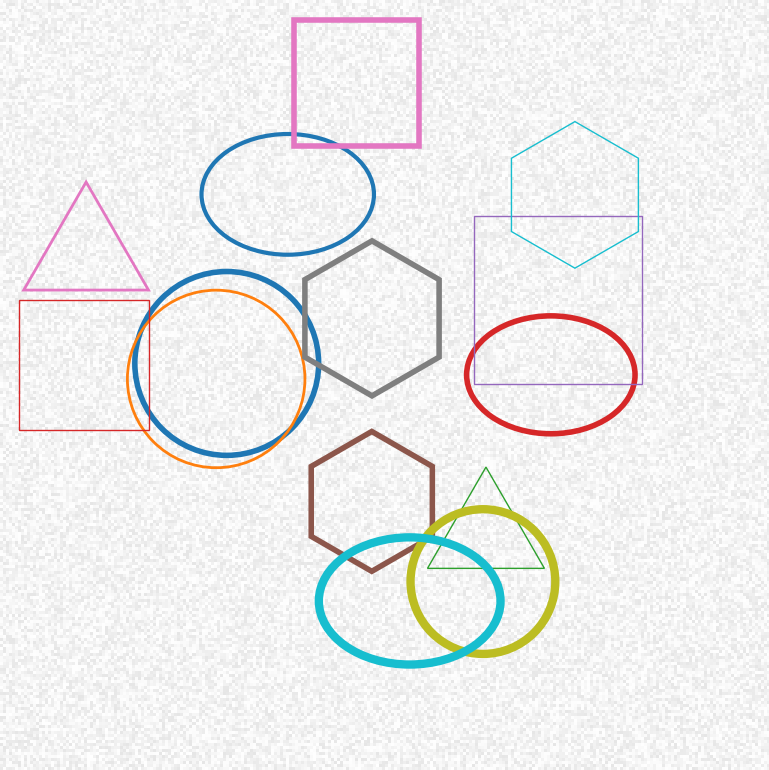[{"shape": "oval", "thickness": 1.5, "radius": 0.56, "center": [0.374, 0.748]}, {"shape": "circle", "thickness": 2, "radius": 0.6, "center": [0.294, 0.528]}, {"shape": "circle", "thickness": 1, "radius": 0.58, "center": [0.281, 0.508]}, {"shape": "triangle", "thickness": 0.5, "radius": 0.44, "center": [0.631, 0.306]}, {"shape": "oval", "thickness": 2, "radius": 0.55, "center": [0.715, 0.513]}, {"shape": "square", "thickness": 0.5, "radius": 0.42, "center": [0.109, 0.526]}, {"shape": "square", "thickness": 0.5, "radius": 0.55, "center": [0.724, 0.611]}, {"shape": "hexagon", "thickness": 2, "radius": 0.45, "center": [0.483, 0.349]}, {"shape": "square", "thickness": 2, "radius": 0.41, "center": [0.463, 0.892]}, {"shape": "triangle", "thickness": 1, "radius": 0.47, "center": [0.112, 0.67]}, {"shape": "hexagon", "thickness": 2, "radius": 0.5, "center": [0.483, 0.587]}, {"shape": "circle", "thickness": 3, "radius": 0.47, "center": [0.627, 0.245]}, {"shape": "oval", "thickness": 3, "radius": 0.59, "center": [0.532, 0.22]}, {"shape": "hexagon", "thickness": 0.5, "radius": 0.48, "center": [0.747, 0.747]}]